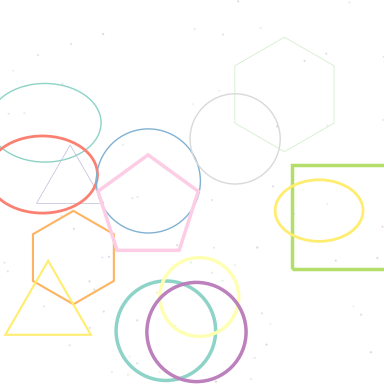[{"shape": "circle", "thickness": 2.5, "radius": 0.65, "center": [0.431, 0.141]}, {"shape": "oval", "thickness": 1, "radius": 0.73, "center": [0.117, 0.681]}, {"shape": "circle", "thickness": 2.5, "radius": 0.51, "center": [0.518, 0.229]}, {"shape": "triangle", "thickness": 0.5, "radius": 0.51, "center": [0.182, 0.522]}, {"shape": "oval", "thickness": 2, "radius": 0.72, "center": [0.11, 0.547]}, {"shape": "circle", "thickness": 1, "radius": 0.68, "center": [0.385, 0.53]}, {"shape": "hexagon", "thickness": 1.5, "radius": 0.61, "center": [0.191, 0.331]}, {"shape": "square", "thickness": 2.5, "radius": 0.67, "center": [0.892, 0.437]}, {"shape": "pentagon", "thickness": 2.5, "radius": 0.69, "center": [0.385, 0.461]}, {"shape": "circle", "thickness": 1, "radius": 0.59, "center": [0.611, 0.639]}, {"shape": "circle", "thickness": 2.5, "radius": 0.64, "center": [0.51, 0.138]}, {"shape": "hexagon", "thickness": 0.5, "radius": 0.74, "center": [0.739, 0.755]}, {"shape": "oval", "thickness": 2, "radius": 0.57, "center": [0.829, 0.453]}, {"shape": "triangle", "thickness": 1.5, "radius": 0.64, "center": [0.125, 0.195]}]